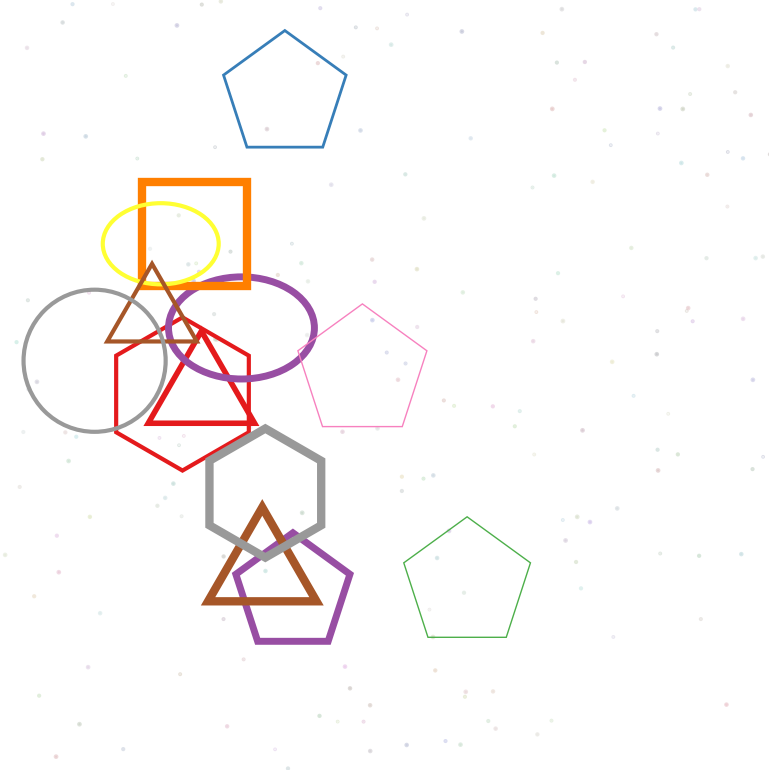[{"shape": "triangle", "thickness": 2, "radius": 0.4, "center": [0.262, 0.49]}, {"shape": "hexagon", "thickness": 1.5, "radius": 0.5, "center": [0.237, 0.488]}, {"shape": "pentagon", "thickness": 1, "radius": 0.42, "center": [0.37, 0.877]}, {"shape": "pentagon", "thickness": 0.5, "radius": 0.43, "center": [0.607, 0.242]}, {"shape": "oval", "thickness": 2.5, "radius": 0.47, "center": [0.314, 0.574]}, {"shape": "pentagon", "thickness": 2.5, "radius": 0.39, "center": [0.38, 0.23]}, {"shape": "square", "thickness": 3, "radius": 0.34, "center": [0.253, 0.696]}, {"shape": "oval", "thickness": 1.5, "radius": 0.38, "center": [0.209, 0.683]}, {"shape": "triangle", "thickness": 1.5, "radius": 0.34, "center": [0.197, 0.59]}, {"shape": "triangle", "thickness": 3, "radius": 0.41, "center": [0.341, 0.26]}, {"shape": "pentagon", "thickness": 0.5, "radius": 0.44, "center": [0.471, 0.517]}, {"shape": "circle", "thickness": 1.5, "radius": 0.46, "center": [0.123, 0.531]}, {"shape": "hexagon", "thickness": 3, "radius": 0.42, "center": [0.345, 0.36]}]